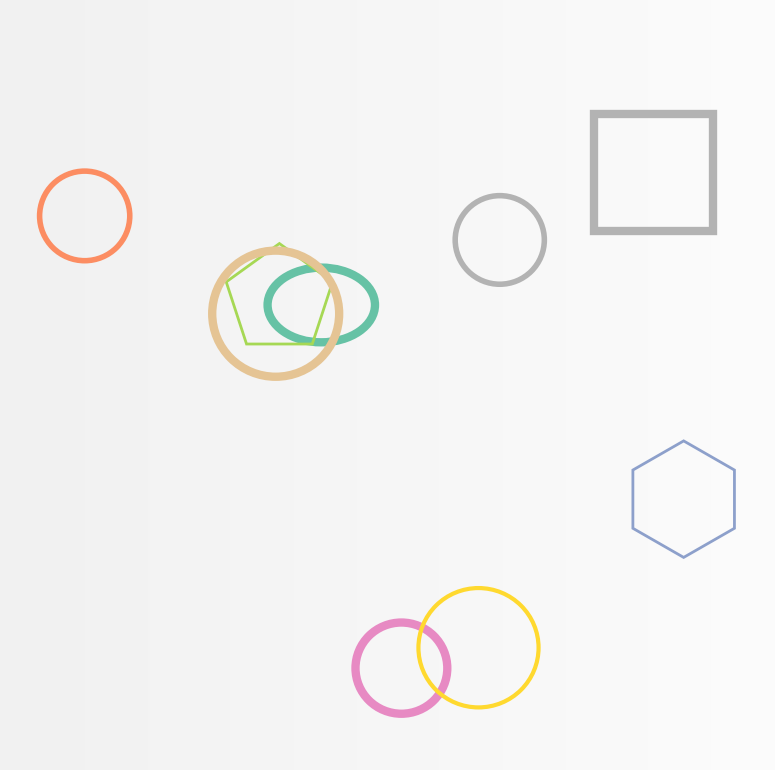[{"shape": "oval", "thickness": 3, "radius": 0.35, "center": [0.415, 0.604]}, {"shape": "circle", "thickness": 2, "radius": 0.29, "center": [0.109, 0.72]}, {"shape": "hexagon", "thickness": 1, "radius": 0.38, "center": [0.882, 0.352]}, {"shape": "circle", "thickness": 3, "radius": 0.3, "center": [0.518, 0.132]}, {"shape": "pentagon", "thickness": 1, "radius": 0.36, "center": [0.361, 0.612]}, {"shape": "circle", "thickness": 1.5, "radius": 0.39, "center": [0.617, 0.159]}, {"shape": "circle", "thickness": 3, "radius": 0.41, "center": [0.356, 0.593]}, {"shape": "square", "thickness": 3, "radius": 0.38, "center": [0.843, 0.776]}, {"shape": "circle", "thickness": 2, "radius": 0.29, "center": [0.645, 0.688]}]